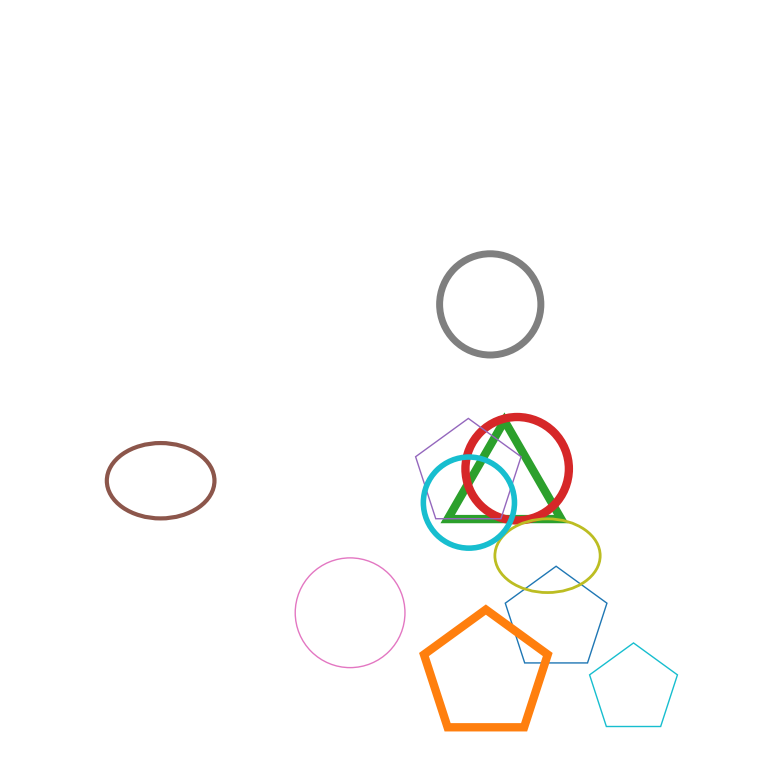[{"shape": "pentagon", "thickness": 0.5, "radius": 0.35, "center": [0.722, 0.195]}, {"shape": "pentagon", "thickness": 3, "radius": 0.42, "center": [0.631, 0.124]}, {"shape": "triangle", "thickness": 3, "radius": 0.43, "center": [0.655, 0.368]}, {"shape": "circle", "thickness": 3, "radius": 0.34, "center": [0.672, 0.391]}, {"shape": "pentagon", "thickness": 0.5, "radius": 0.36, "center": [0.608, 0.385]}, {"shape": "oval", "thickness": 1.5, "radius": 0.35, "center": [0.209, 0.376]}, {"shape": "circle", "thickness": 0.5, "radius": 0.36, "center": [0.455, 0.204]}, {"shape": "circle", "thickness": 2.5, "radius": 0.33, "center": [0.637, 0.605]}, {"shape": "oval", "thickness": 1, "radius": 0.34, "center": [0.711, 0.278]}, {"shape": "circle", "thickness": 2, "radius": 0.3, "center": [0.609, 0.347]}, {"shape": "pentagon", "thickness": 0.5, "radius": 0.3, "center": [0.823, 0.105]}]